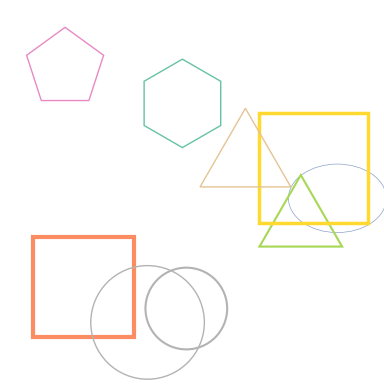[{"shape": "hexagon", "thickness": 1, "radius": 0.57, "center": [0.474, 0.731]}, {"shape": "square", "thickness": 3, "radius": 0.65, "center": [0.217, 0.254]}, {"shape": "oval", "thickness": 0.5, "radius": 0.64, "center": [0.876, 0.485]}, {"shape": "pentagon", "thickness": 1, "radius": 0.53, "center": [0.169, 0.824]}, {"shape": "triangle", "thickness": 1.5, "radius": 0.62, "center": [0.781, 0.421]}, {"shape": "square", "thickness": 2.5, "radius": 0.71, "center": [0.814, 0.564]}, {"shape": "triangle", "thickness": 1, "radius": 0.68, "center": [0.637, 0.583]}, {"shape": "circle", "thickness": 1, "radius": 0.74, "center": [0.383, 0.163]}, {"shape": "circle", "thickness": 1.5, "radius": 0.53, "center": [0.484, 0.199]}]